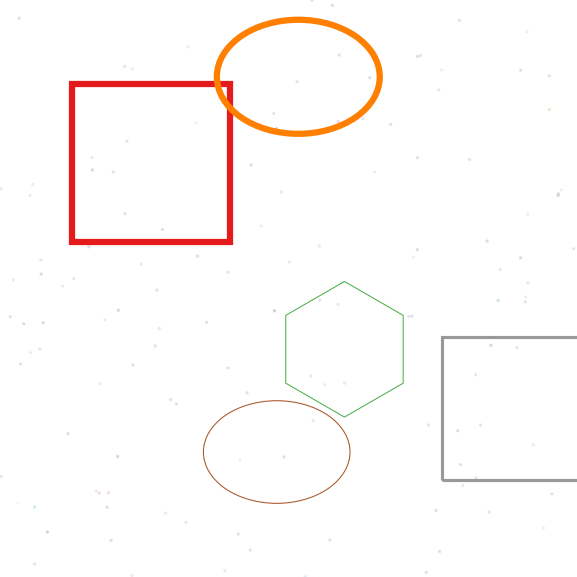[{"shape": "square", "thickness": 3, "radius": 0.69, "center": [0.261, 0.716]}, {"shape": "hexagon", "thickness": 0.5, "radius": 0.59, "center": [0.596, 0.394]}, {"shape": "oval", "thickness": 3, "radius": 0.71, "center": [0.517, 0.866]}, {"shape": "oval", "thickness": 0.5, "radius": 0.63, "center": [0.479, 0.216]}, {"shape": "square", "thickness": 1.5, "radius": 0.62, "center": [0.889, 0.291]}]